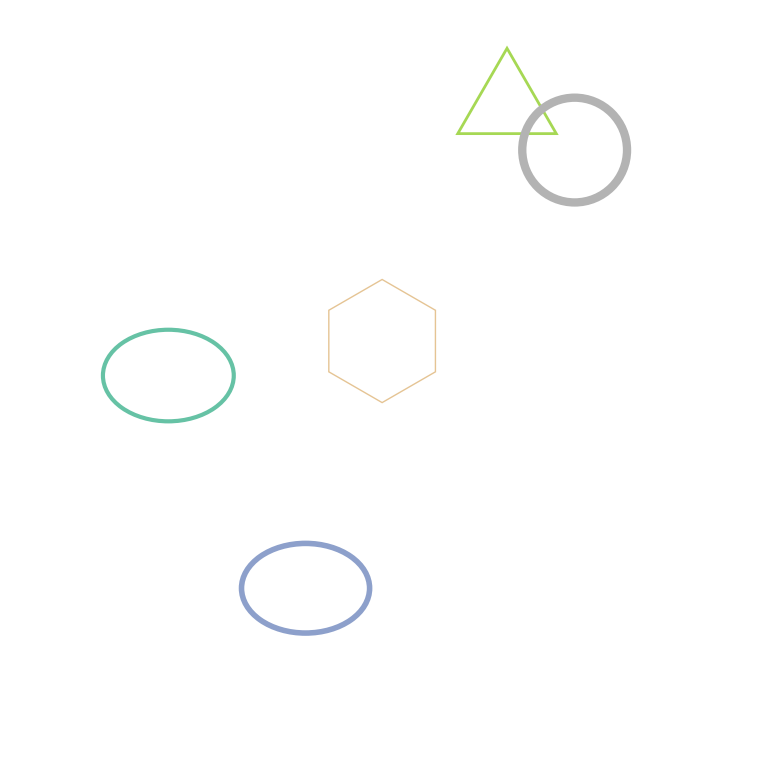[{"shape": "oval", "thickness": 1.5, "radius": 0.42, "center": [0.219, 0.512]}, {"shape": "oval", "thickness": 2, "radius": 0.42, "center": [0.397, 0.236]}, {"shape": "triangle", "thickness": 1, "radius": 0.37, "center": [0.658, 0.863]}, {"shape": "hexagon", "thickness": 0.5, "radius": 0.4, "center": [0.496, 0.557]}, {"shape": "circle", "thickness": 3, "radius": 0.34, "center": [0.746, 0.805]}]